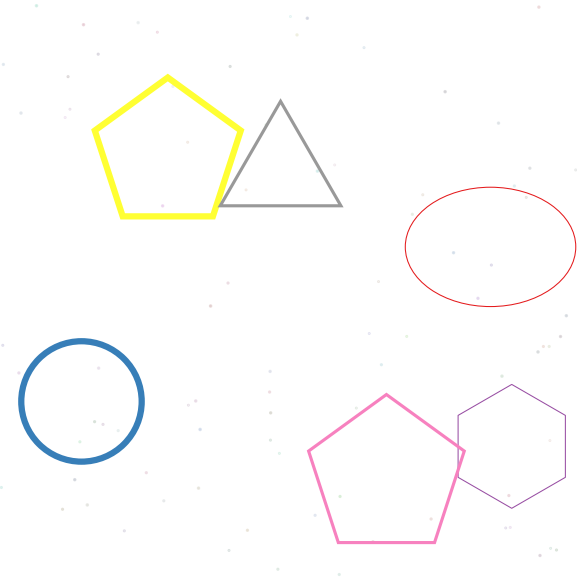[{"shape": "oval", "thickness": 0.5, "radius": 0.74, "center": [0.849, 0.572]}, {"shape": "circle", "thickness": 3, "radius": 0.52, "center": [0.141, 0.304]}, {"shape": "hexagon", "thickness": 0.5, "radius": 0.54, "center": [0.886, 0.226]}, {"shape": "pentagon", "thickness": 3, "radius": 0.66, "center": [0.291, 0.732]}, {"shape": "pentagon", "thickness": 1.5, "radius": 0.71, "center": [0.669, 0.174]}, {"shape": "triangle", "thickness": 1.5, "radius": 0.6, "center": [0.486, 0.703]}]